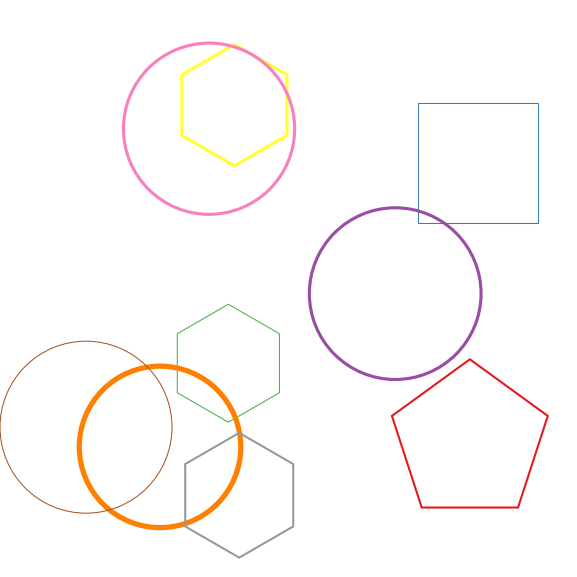[{"shape": "pentagon", "thickness": 1, "radius": 0.71, "center": [0.814, 0.235]}, {"shape": "square", "thickness": 0.5, "radius": 0.52, "center": [0.827, 0.717]}, {"shape": "hexagon", "thickness": 0.5, "radius": 0.51, "center": [0.395, 0.37]}, {"shape": "circle", "thickness": 1.5, "radius": 0.74, "center": [0.684, 0.491]}, {"shape": "circle", "thickness": 2.5, "radius": 0.7, "center": [0.277, 0.225]}, {"shape": "hexagon", "thickness": 1.5, "radius": 0.53, "center": [0.406, 0.817]}, {"shape": "circle", "thickness": 0.5, "radius": 0.74, "center": [0.149, 0.259]}, {"shape": "circle", "thickness": 1.5, "radius": 0.74, "center": [0.362, 0.776]}, {"shape": "hexagon", "thickness": 1, "radius": 0.54, "center": [0.414, 0.142]}]